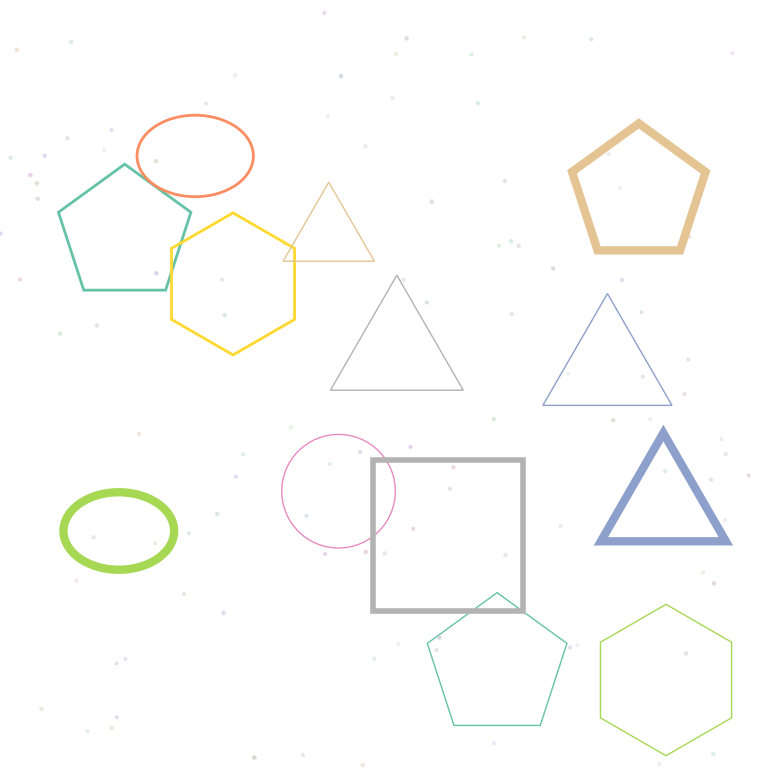[{"shape": "pentagon", "thickness": 0.5, "radius": 0.48, "center": [0.646, 0.135]}, {"shape": "pentagon", "thickness": 1, "radius": 0.45, "center": [0.162, 0.696]}, {"shape": "oval", "thickness": 1, "radius": 0.38, "center": [0.254, 0.797]}, {"shape": "triangle", "thickness": 0.5, "radius": 0.48, "center": [0.789, 0.522]}, {"shape": "triangle", "thickness": 3, "radius": 0.47, "center": [0.862, 0.344]}, {"shape": "circle", "thickness": 0.5, "radius": 0.37, "center": [0.44, 0.362]}, {"shape": "oval", "thickness": 3, "radius": 0.36, "center": [0.154, 0.31]}, {"shape": "hexagon", "thickness": 0.5, "radius": 0.49, "center": [0.865, 0.117]}, {"shape": "hexagon", "thickness": 1, "radius": 0.46, "center": [0.303, 0.631]}, {"shape": "pentagon", "thickness": 3, "radius": 0.46, "center": [0.83, 0.749]}, {"shape": "triangle", "thickness": 0.5, "radius": 0.34, "center": [0.427, 0.695]}, {"shape": "square", "thickness": 2, "radius": 0.49, "center": [0.582, 0.304]}, {"shape": "triangle", "thickness": 0.5, "radius": 0.5, "center": [0.515, 0.543]}]